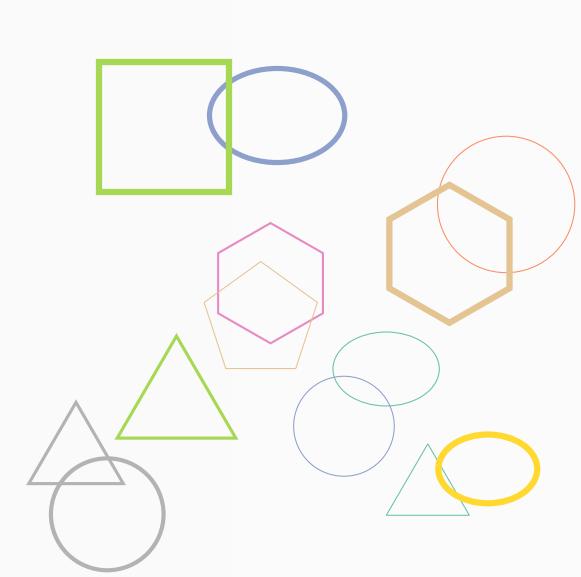[{"shape": "triangle", "thickness": 0.5, "radius": 0.41, "center": [0.736, 0.148]}, {"shape": "oval", "thickness": 0.5, "radius": 0.46, "center": [0.664, 0.36]}, {"shape": "circle", "thickness": 0.5, "radius": 0.59, "center": [0.871, 0.645]}, {"shape": "oval", "thickness": 2.5, "radius": 0.58, "center": [0.477, 0.799]}, {"shape": "circle", "thickness": 0.5, "radius": 0.43, "center": [0.592, 0.261]}, {"shape": "hexagon", "thickness": 1, "radius": 0.52, "center": [0.465, 0.509]}, {"shape": "square", "thickness": 3, "radius": 0.56, "center": [0.282, 0.779]}, {"shape": "triangle", "thickness": 1.5, "radius": 0.59, "center": [0.304, 0.299]}, {"shape": "oval", "thickness": 3, "radius": 0.43, "center": [0.839, 0.187]}, {"shape": "hexagon", "thickness": 3, "radius": 0.6, "center": [0.773, 0.56]}, {"shape": "pentagon", "thickness": 0.5, "radius": 0.51, "center": [0.449, 0.444]}, {"shape": "circle", "thickness": 2, "radius": 0.48, "center": [0.185, 0.109]}, {"shape": "triangle", "thickness": 1.5, "radius": 0.47, "center": [0.131, 0.209]}]